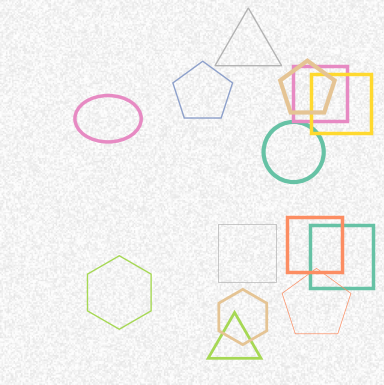[{"shape": "square", "thickness": 2.5, "radius": 0.41, "center": [0.887, 0.334]}, {"shape": "circle", "thickness": 3, "radius": 0.39, "center": [0.763, 0.605]}, {"shape": "square", "thickness": 2.5, "radius": 0.36, "center": [0.816, 0.364]}, {"shape": "pentagon", "thickness": 0.5, "radius": 0.47, "center": [0.822, 0.209]}, {"shape": "pentagon", "thickness": 1, "radius": 0.41, "center": [0.527, 0.759]}, {"shape": "oval", "thickness": 2.5, "radius": 0.43, "center": [0.281, 0.692]}, {"shape": "square", "thickness": 2.5, "radius": 0.35, "center": [0.832, 0.757]}, {"shape": "triangle", "thickness": 2, "radius": 0.4, "center": [0.609, 0.109]}, {"shape": "hexagon", "thickness": 1, "radius": 0.48, "center": [0.31, 0.24]}, {"shape": "square", "thickness": 2.5, "radius": 0.39, "center": [0.886, 0.731]}, {"shape": "hexagon", "thickness": 2, "radius": 0.36, "center": [0.631, 0.177]}, {"shape": "pentagon", "thickness": 3, "radius": 0.37, "center": [0.798, 0.768]}, {"shape": "triangle", "thickness": 1, "radius": 0.5, "center": [0.645, 0.879]}, {"shape": "square", "thickness": 0.5, "radius": 0.38, "center": [0.642, 0.343]}]